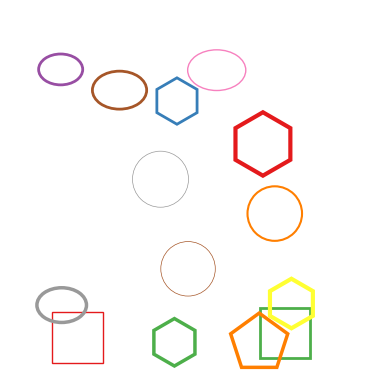[{"shape": "square", "thickness": 1, "radius": 0.33, "center": [0.201, 0.123]}, {"shape": "hexagon", "thickness": 3, "radius": 0.41, "center": [0.683, 0.626]}, {"shape": "hexagon", "thickness": 2, "radius": 0.3, "center": [0.46, 0.738]}, {"shape": "hexagon", "thickness": 2.5, "radius": 0.31, "center": [0.453, 0.111]}, {"shape": "square", "thickness": 2, "radius": 0.32, "center": [0.74, 0.135]}, {"shape": "oval", "thickness": 2, "radius": 0.29, "center": [0.158, 0.82]}, {"shape": "pentagon", "thickness": 2.5, "radius": 0.39, "center": [0.673, 0.109]}, {"shape": "circle", "thickness": 1.5, "radius": 0.35, "center": [0.714, 0.445]}, {"shape": "hexagon", "thickness": 3, "radius": 0.32, "center": [0.757, 0.212]}, {"shape": "circle", "thickness": 0.5, "radius": 0.35, "center": [0.488, 0.302]}, {"shape": "oval", "thickness": 2, "radius": 0.35, "center": [0.31, 0.766]}, {"shape": "oval", "thickness": 1, "radius": 0.38, "center": [0.563, 0.818]}, {"shape": "oval", "thickness": 2.5, "radius": 0.32, "center": [0.16, 0.208]}, {"shape": "circle", "thickness": 0.5, "radius": 0.36, "center": [0.417, 0.535]}]